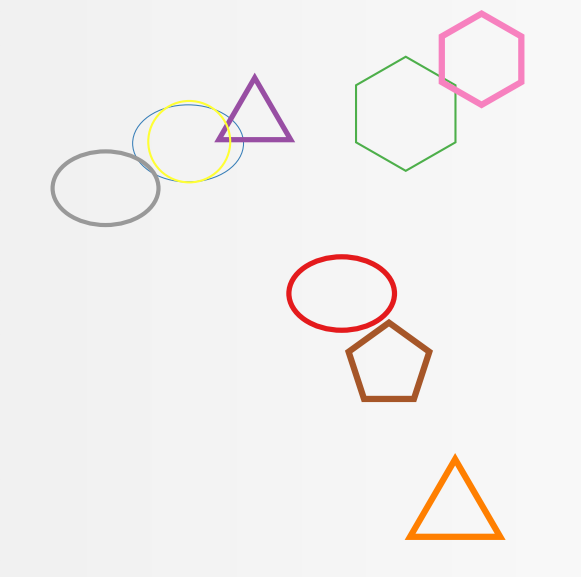[{"shape": "oval", "thickness": 2.5, "radius": 0.45, "center": [0.588, 0.491]}, {"shape": "oval", "thickness": 0.5, "radius": 0.48, "center": [0.324, 0.751]}, {"shape": "hexagon", "thickness": 1, "radius": 0.49, "center": [0.698, 0.802]}, {"shape": "triangle", "thickness": 2.5, "radius": 0.36, "center": [0.438, 0.793]}, {"shape": "triangle", "thickness": 3, "radius": 0.45, "center": [0.783, 0.114]}, {"shape": "circle", "thickness": 1, "radius": 0.35, "center": [0.326, 0.754]}, {"shape": "pentagon", "thickness": 3, "radius": 0.37, "center": [0.669, 0.367]}, {"shape": "hexagon", "thickness": 3, "radius": 0.4, "center": [0.829, 0.897]}, {"shape": "oval", "thickness": 2, "radius": 0.46, "center": [0.182, 0.673]}]